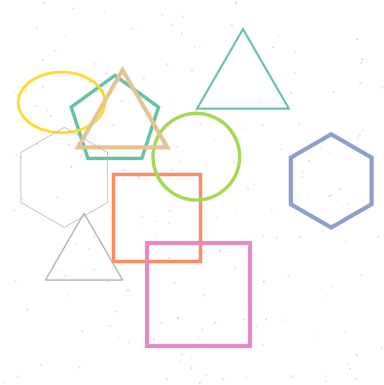[{"shape": "pentagon", "thickness": 2.5, "radius": 0.6, "center": [0.298, 0.685]}, {"shape": "triangle", "thickness": 1.5, "radius": 0.69, "center": [0.631, 0.787]}, {"shape": "square", "thickness": 2.5, "radius": 0.56, "center": [0.406, 0.435]}, {"shape": "hexagon", "thickness": 3, "radius": 0.61, "center": [0.86, 0.53]}, {"shape": "square", "thickness": 3, "radius": 0.67, "center": [0.516, 0.235]}, {"shape": "circle", "thickness": 2.5, "radius": 0.56, "center": [0.51, 0.593]}, {"shape": "oval", "thickness": 2, "radius": 0.56, "center": [0.16, 0.734]}, {"shape": "triangle", "thickness": 3, "radius": 0.67, "center": [0.318, 0.684]}, {"shape": "triangle", "thickness": 1, "radius": 0.58, "center": [0.218, 0.33]}, {"shape": "hexagon", "thickness": 0.5, "radius": 0.65, "center": [0.167, 0.539]}]